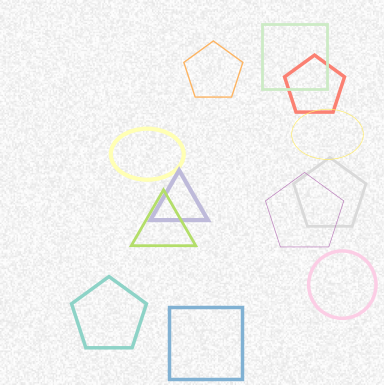[{"shape": "pentagon", "thickness": 2.5, "radius": 0.51, "center": [0.283, 0.179]}, {"shape": "oval", "thickness": 3, "radius": 0.47, "center": [0.383, 0.599]}, {"shape": "triangle", "thickness": 3, "radius": 0.43, "center": [0.465, 0.471]}, {"shape": "pentagon", "thickness": 2.5, "radius": 0.41, "center": [0.817, 0.775]}, {"shape": "square", "thickness": 2.5, "radius": 0.47, "center": [0.534, 0.109]}, {"shape": "pentagon", "thickness": 1, "radius": 0.4, "center": [0.554, 0.813]}, {"shape": "triangle", "thickness": 2, "radius": 0.48, "center": [0.425, 0.41]}, {"shape": "circle", "thickness": 2.5, "radius": 0.44, "center": [0.889, 0.261]}, {"shape": "pentagon", "thickness": 2, "radius": 0.49, "center": [0.857, 0.492]}, {"shape": "pentagon", "thickness": 0.5, "radius": 0.53, "center": [0.791, 0.445]}, {"shape": "square", "thickness": 2, "radius": 0.42, "center": [0.765, 0.852]}, {"shape": "oval", "thickness": 0.5, "radius": 0.47, "center": [0.851, 0.651]}]